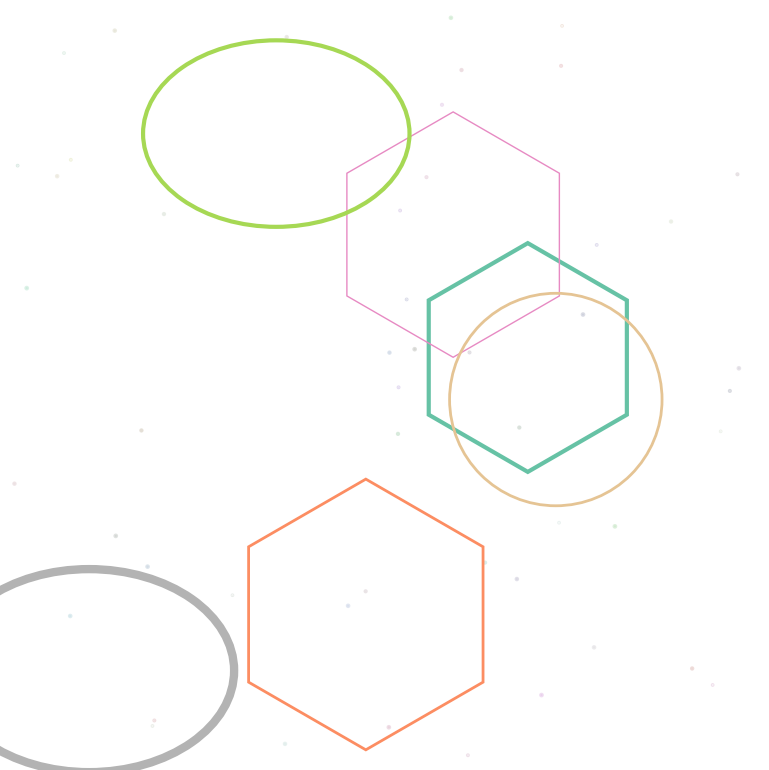[{"shape": "hexagon", "thickness": 1.5, "radius": 0.74, "center": [0.685, 0.536]}, {"shape": "hexagon", "thickness": 1, "radius": 0.88, "center": [0.475, 0.202]}, {"shape": "hexagon", "thickness": 0.5, "radius": 0.8, "center": [0.588, 0.695]}, {"shape": "oval", "thickness": 1.5, "radius": 0.87, "center": [0.359, 0.827]}, {"shape": "circle", "thickness": 1, "radius": 0.69, "center": [0.722, 0.481]}, {"shape": "oval", "thickness": 3, "radius": 0.94, "center": [0.116, 0.129]}]